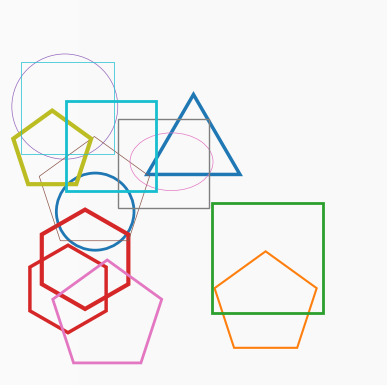[{"shape": "circle", "thickness": 2, "radius": 0.5, "center": [0.246, 0.45]}, {"shape": "triangle", "thickness": 2.5, "radius": 0.69, "center": [0.499, 0.616]}, {"shape": "pentagon", "thickness": 1.5, "radius": 0.69, "center": [0.685, 0.209]}, {"shape": "square", "thickness": 2, "radius": 0.72, "center": [0.69, 0.33]}, {"shape": "hexagon", "thickness": 2.5, "radius": 0.57, "center": [0.176, 0.249]}, {"shape": "hexagon", "thickness": 3, "radius": 0.64, "center": [0.22, 0.326]}, {"shape": "circle", "thickness": 0.5, "radius": 0.68, "center": [0.167, 0.723]}, {"shape": "pentagon", "thickness": 0.5, "radius": 0.75, "center": [0.244, 0.496]}, {"shape": "pentagon", "thickness": 2, "radius": 0.74, "center": [0.277, 0.177]}, {"shape": "oval", "thickness": 0.5, "radius": 0.54, "center": [0.443, 0.58]}, {"shape": "square", "thickness": 1, "radius": 0.58, "center": [0.422, 0.576]}, {"shape": "pentagon", "thickness": 3, "radius": 0.53, "center": [0.135, 0.607]}, {"shape": "square", "thickness": 0.5, "radius": 0.6, "center": [0.174, 0.72]}, {"shape": "square", "thickness": 2, "radius": 0.58, "center": [0.286, 0.622]}]